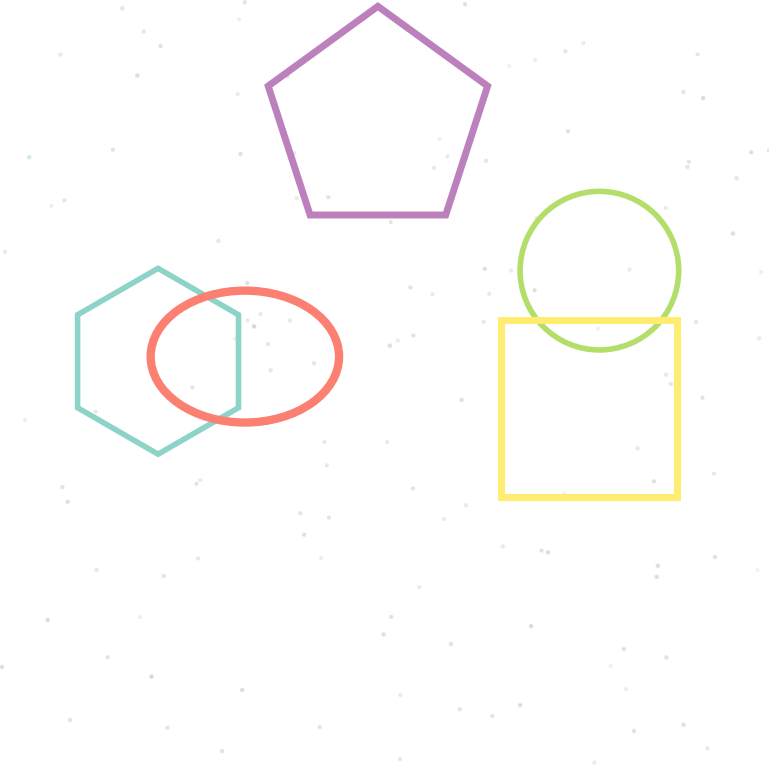[{"shape": "hexagon", "thickness": 2, "radius": 0.6, "center": [0.205, 0.531]}, {"shape": "oval", "thickness": 3, "radius": 0.61, "center": [0.318, 0.537]}, {"shape": "circle", "thickness": 2, "radius": 0.51, "center": [0.778, 0.649]}, {"shape": "pentagon", "thickness": 2.5, "radius": 0.75, "center": [0.491, 0.842]}, {"shape": "square", "thickness": 2.5, "radius": 0.57, "center": [0.765, 0.469]}]